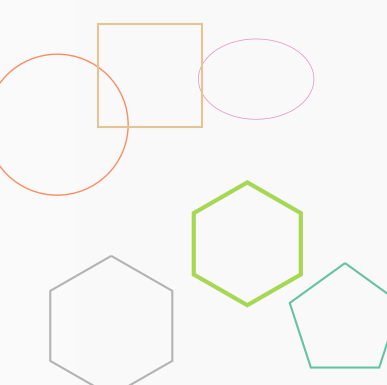[{"shape": "pentagon", "thickness": 1.5, "radius": 0.75, "center": [0.89, 0.167]}, {"shape": "circle", "thickness": 1, "radius": 0.92, "center": [0.148, 0.676]}, {"shape": "oval", "thickness": 0.5, "radius": 0.75, "center": [0.661, 0.794]}, {"shape": "hexagon", "thickness": 3, "radius": 0.8, "center": [0.638, 0.367]}, {"shape": "square", "thickness": 1.5, "radius": 0.67, "center": [0.387, 0.804]}, {"shape": "hexagon", "thickness": 1.5, "radius": 0.91, "center": [0.287, 0.154]}]